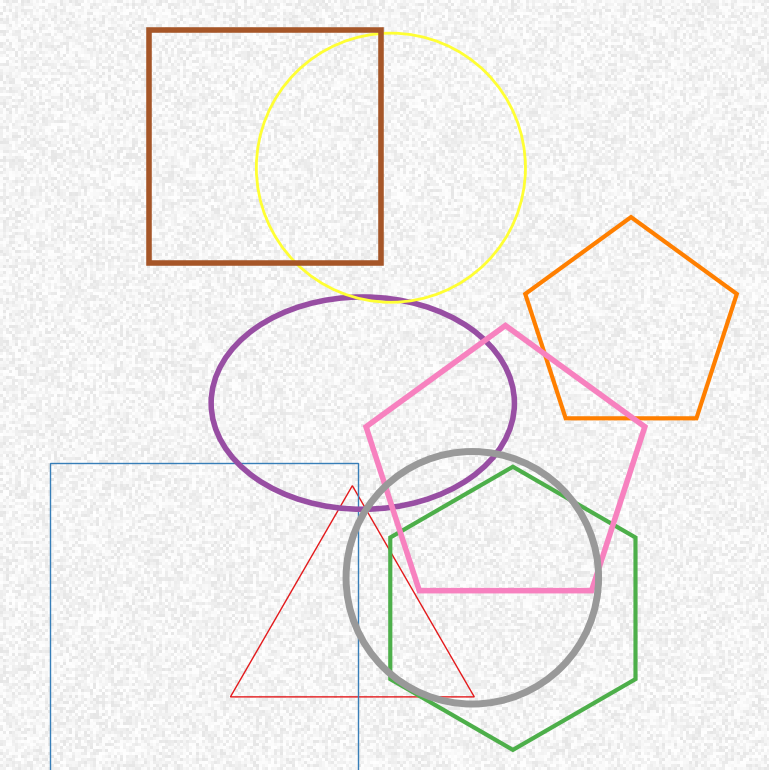[{"shape": "triangle", "thickness": 0.5, "radius": 0.91, "center": [0.458, 0.186]}, {"shape": "square", "thickness": 0.5, "radius": 1.0, "center": [0.265, 0.199]}, {"shape": "hexagon", "thickness": 1.5, "radius": 0.92, "center": [0.666, 0.21]}, {"shape": "oval", "thickness": 2, "radius": 0.98, "center": [0.471, 0.476]}, {"shape": "pentagon", "thickness": 1.5, "radius": 0.72, "center": [0.82, 0.574]}, {"shape": "circle", "thickness": 1, "radius": 0.87, "center": [0.508, 0.782]}, {"shape": "square", "thickness": 2, "radius": 0.76, "center": [0.344, 0.81]}, {"shape": "pentagon", "thickness": 2, "radius": 0.95, "center": [0.656, 0.387]}, {"shape": "circle", "thickness": 2.5, "radius": 0.82, "center": [0.613, 0.25]}]